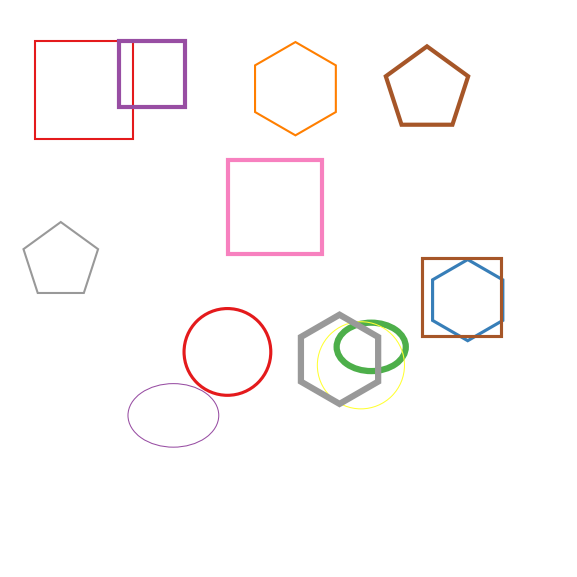[{"shape": "square", "thickness": 1, "radius": 0.42, "center": [0.145, 0.843]}, {"shape": "circle", "thickness": 1.5, "radius": 0.38, "center": [0.394, 0.39]}, {"shape": "hexagon", "thickness": 1.5, "radius": 0.35, "center": [0.81, 0.479]}, {"shape": "oval", "thickness": 3, "radius": 0.3, "center": [0.643, 0.398]}, {"shape": "square", "thickness": 2, "radius": 0.29, "center": [0.263, 0.871]}, {"shape": "oval", "thickness": 0.5, "radius": 0.39, "center": [0.3, 0.28]}, {"shape": "hexagon", "thickness": 1, "radius": 0.4, "center": [0.512, 0.846]}, {"shape": "circle", "thickness": 0.5, "radius": 0.38, "center": [0.625, 0.367]}, {"shape": "square", "thickness": 1.5, "radius": 0.34, "center": [0.799, 0.485]}, {"shape": "pentagon", "thickness": 2, "radius": 0.37, "center": [0.739, 0.844]}, {"shape": "square", "thickness": 2, "radius": 0.41, "center": [0.477, 0.641]}, {"shape": "pentagon", "thickness": 1, "radius": 0.34, "center": [0.105, 0.547]}, {"shape": "hexagon", "thickness": 3, "radius": 0.39, "center": [0.588, 0.377]}]